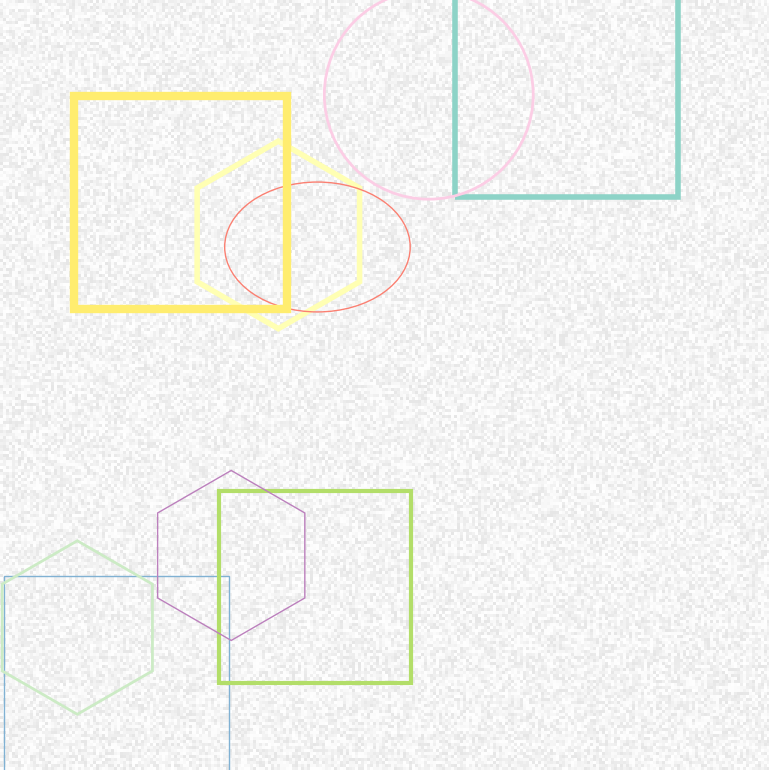[{"shape": "square", "thickness": 2, "radius": 0.72, "center": [0.735, 0.889]}, {"shape": "hexagon", "thickness": 2, "radius": 0.61, "center": [0.362, 0.695]}, {"shape": "oval", "thickness": 0.5, "radius": 0.6, "center": [0.412, 0.679]}, {"shape": "square", "thickness": 0.5, "radius": 0.73, "center": [0.151, 0.106]}, {"shape": "square", "thickness": 1.5, "radius": 0.62, "center": [0.409, 0.238]}, {"shape": "circle", "thickness": 1, "radius": 0.68, "center": [0.557, 0.877]}, {"shape": "hexagon", "thickness": 0.5, "radius": 0.55, "center": [0.3, 0.279]}, {"shape": "hexagon", "thickness": 1, "radius": 0.56, "center": [0.1, 0.185]}, {"shape": "square", "thickness": 3, "radius": 0.69, "center": [0.234, 0.737]}]